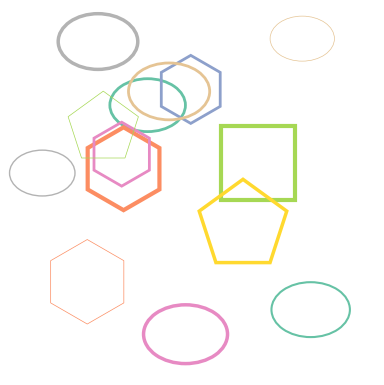[{"shape": "oval", "thickness": 2, "radius": 0.49, "center": [0.383, 0.727]}, {"shape": "oval", "thickness": 1.5, "radius": 0.51, "center": [0.807, 0.196]}, {"shape": "hexagon", "thickness": 0.5, "radius": 0.55, "center": [0.227, 0.268]}, {"shape": "hexagon", "thickness": 3, "radius": 0.54, "center": [0.321, 0.562]}, {"shape": "hexagon", "thickness": 2, "radius": 0.44, "center": [0.495, 0.768]}, {"shape": "oval", "thickness": 2.5, "radius": 0.55, "center": [0.482, 0.132]}, {"shape": "hexagon", "thickness": 2, "radius": 0.42, "center": [0.316, 0.6]}, {"shape": "pentagon", "thickness": 0.5, "radius": 0.48, "center": [0.268, 0.667]}, {"shape": "square", "thickness": 3, "radius": 0.48, "center": [0.67, 0.576]}, {"shape": "pentagon", "thickness": 2.5, "radius": 0.6, "center": [0.631, 0.415]}, {"shape": "oval", "thickness": 0.5, "radius": 0.42, "center": [0.785, 0.9]}, {"shape": "oval", "thickness": 2, "radius": 0.53, "center": [0.439, 0.763]}, {"shape": "oval", "thickness": 2.5, "radius": 0.52, "center": [0.255, 0.892]}, {"shape": "oval", "thickness": 1, "radius": 0.43, "center": [0.11, 0.551]}]